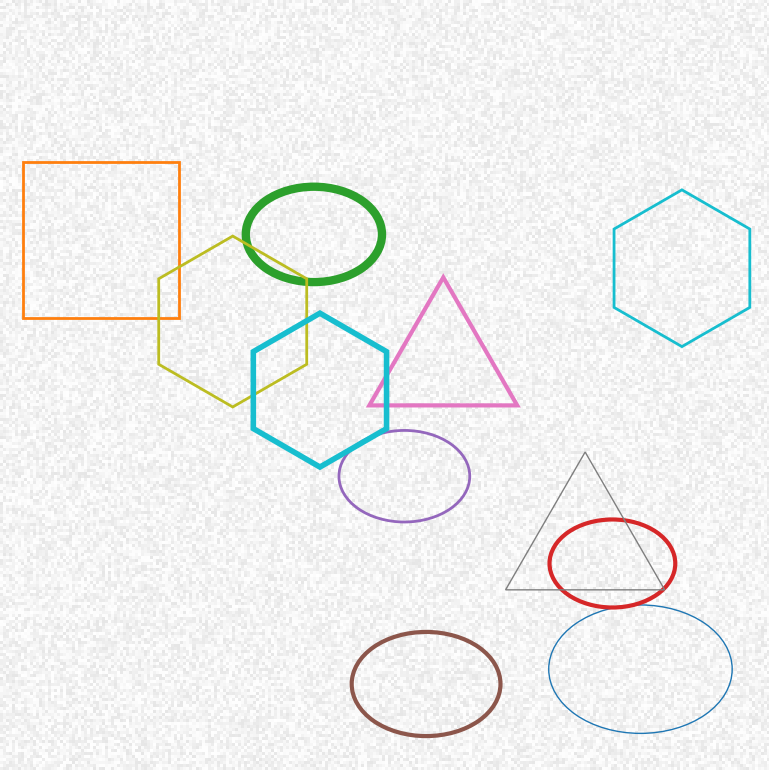[{"shape": "oval", "thickness": 0.5, "radius": 0.6, "center": [0.832, 0.131]}, {"shape": "square", "thickness": 1, "radius": 0.51, "center": [0.131, 0.689]}, {"shape": "oval", "thickness": 3, "radius": 0.44, "center": [0.408, 0.696]}, {"shape": "oval", "thickness": 1.5, "radius": 0.41, "center": [0.795, 0.268]}, {"shape": "oval", "thickness": 1, "radius": 0.42, "center": [0.525, 0.382]}, {"shape": "oval", "thickness": 1.5, "radius": 0.48, "center": [0.553, 0.112]}, {"shape": "triangle", "thickness": 1.5, "radius": 0.55, "center": [0.576, 0.529]}, {"shape": "triangle", "thickness": 0.5, "radius": 0.6, "center": [0.76, 0.294]}, {"shape": "hexagon", "thickness": 1, "radius": 0.55, "center": [0.302, 0.582]}, {"shape": "hexagon", "thickness": 2, "radius": 0.5, "center": [0.416, 0.493]}, {"shape": "hexagon", "thickness": 1, "radius": 0.51, "center": [0.886, 0.652]}]